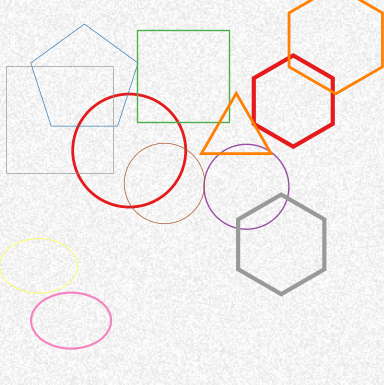[{"shape": "circle", "thickness": 2, "radius": 0.73, "center": [0.336, 0.609]}, {"shape": "hexagon", "thickness": 3, "radius": 0.59, "center": [0.762, 0.738]}, {"shape": "pentagon", "thickness": 0.5, "radius": 0.73, "center": [0.219, 0.791]}, {"shape": "square", "thickness": 1, "radius": 0.59, "center": [0.475, 0.802]}, {"shape": "circle", "thickness": 1, "radius": 0.55, "center": [0.64, 0.515]}, {"shape": "hexagon", "thickness": 2, "radius": 0.7, "center": [0.872, 0.896]}, {"shape": "triangle", "thickness": 2, "radius": 0.52, "center": [0.614, 0.653]}, {"shape": "oval", "thickness": 0.5, "radius": 0.51, "center": [0.101, 0.309]}, {"shape": "circle", "thickness": 0.5, "radius": 0.52, "center": [0.427, 0.523]}, {"shape": "oval", "thickness": 1.5, "radius": 0.52, "center": [0.185, 0.167]}, {"shape": "hexagon", "thickness": 3, "radius": 0.65, "center": [0.73, 0.365]}, {"shape": "square", "thickness": 0.5, "radius": 0.7, "center": [0.155, 0.689]}]